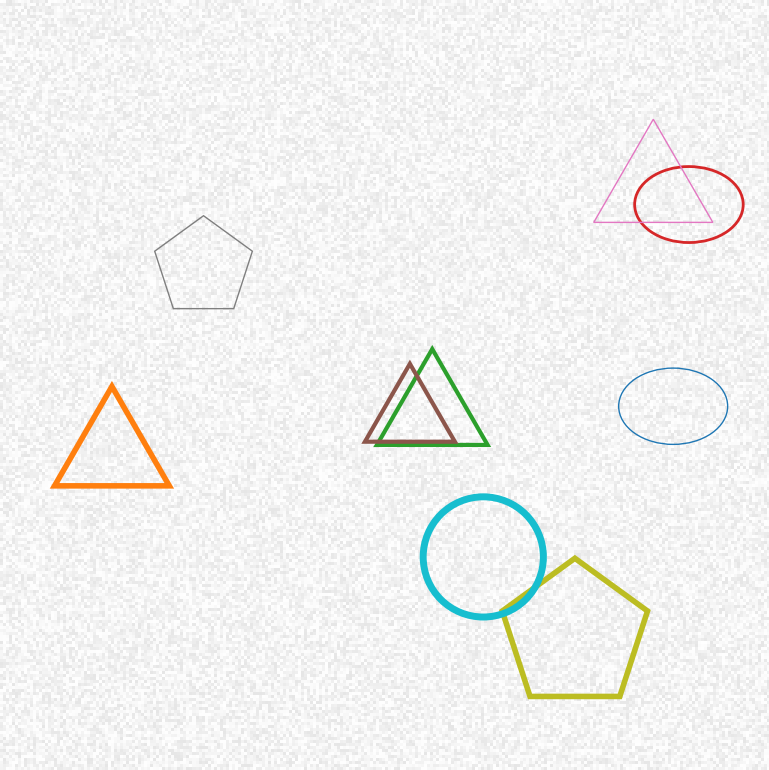[{"shape": "oval", "thickness": 0.5, "radius": 0.35, "center": [0.874, 0.472]}, {"shape": "triangle", "thickness": 2, "radius": 0.43, "center": [0.145, 0.412]}, {"shape": "triangle", "thickness": 1.5, "radius": 0.41, "center": [0.561, 0.464]}, {"shape": "oval", "thickness": 1, "radius": 0.35, "center": [0.895, 0.734]}, {"shape": "triangle", "thickness": 1.5, "radius": 0.34, "center": [0.532, 0.46]}, {"shape": "triangle", "thickness": 0.5, "radius": 0.45, "center": [0.848, 0.756]}, {"shape": "pentagon", "thickness": 0.5, "radius": 0.33, "center": [0.264, 0.653]}, {"shape": "pentagon", "thickness": 2, "radius": 0.5, "center": [0.747, 0.176]}, {"shape": "circle", "thickness": 2.5, "radius": 0.39, "center": [0.628, 0.277]}]